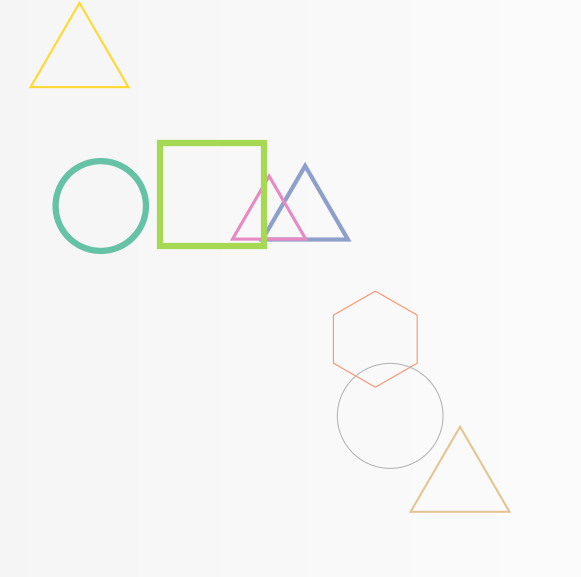[{"shape": "circle", "thickness": 3, "radius": 0.39, "center": [0.173, 0.642]}, {"shape": "hexagon", "thickness": 0.5, "radius": 0.42, "center": [0.646, 0.412]}, {"shape": "triangle", "thickness": 2, "radius": 0.43, "center": [0.525, 0.627]}, {"shape": "triangle", "thickness": 1.5, "radius": 0.36, "center": [0.463, 0.621]}, {"shape": "square", "thickness": 3, "radius": 0.45, "center": [0.365, 0.662]}, {"shape": "triangle", "thickness": 1, "radius": 0.49, "center": [0.137, 0.897]}, {"shape": "triangle", "thickness": 1, "radius": 0.49, "center": [0.791, 0.162]}, {"shape": "circle", "thickness": 0.5, "radius": 0.45, "center": [0.671, 0.279]}]